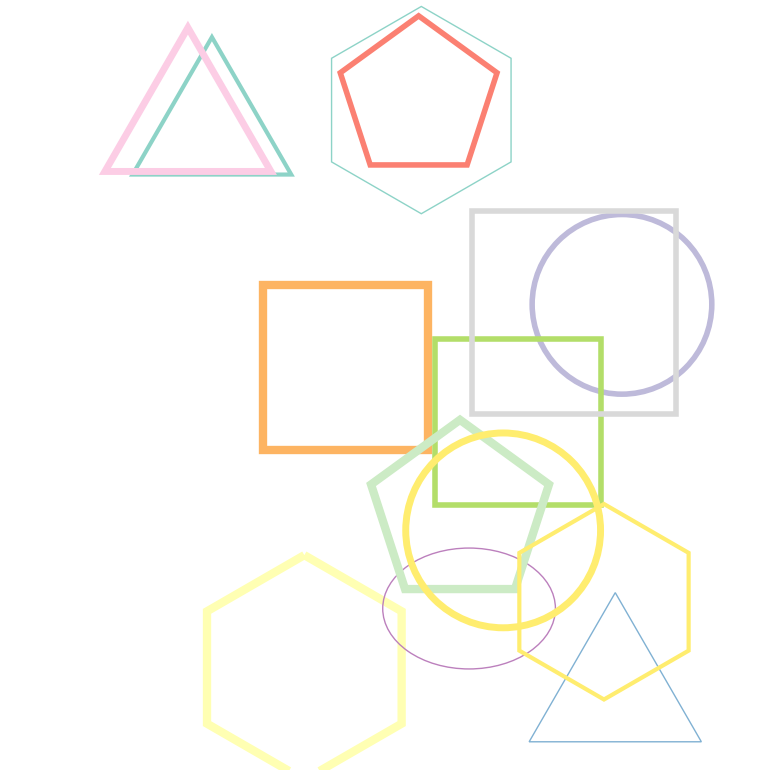[{"shape": "hexagon", "thickness": 0.5, "radius": 0.67, "center": [0.547, 0.857]}, {"shape": "triangle", "thickness": 1.5, "radius": 0.59, "center": [0.275, 0.833]}, {"shape": "hexagon", "thickness": 3, "radius": 0.73, "center": [0.395, 0.133]}, {"shape": "circle", "thickness": 2, "radius": 0.58, "center": [0.808, 0.605]}, {"shape": "pentagon", "thickness": 2, "radius": 0.54, "center": [0.544, 0.872]}, {"shape": "triangle", "thickness": 0.5, "radius": 0.65, "center": [0.799, 0.101]}, {"shape": "square", "thickness": 3, "radius": 0.54, "center": [0.449, 0.522]}, {"shape": "square", "thickness": 2, "radius": 0.54, "center": [0.673, 0.452]}, {"shape": "triangle", "thickness": 2.5, "radius": 0.62, "center": [0.244, 0.84]}, {"shape": "square", "thickness": 2, "radius": 0.66, "center": [0.745, 0.594]}, {"shape": "oval", "thickness": 0.5, "radius": 0.56, "center": [0.609, 0.21]}, {"shape": "pentagon", "thickness": 3, "radius": 0.61, "center": [0.597, 0.333]}, {"shape": "circle", "thickness": 2.5, "radius": 0.63, "center": [0.653, 0.311]}, {"shape": "hexagon", "thickness": 1.5, "radius": 0.63, "center": [0.784, 0.219]}]